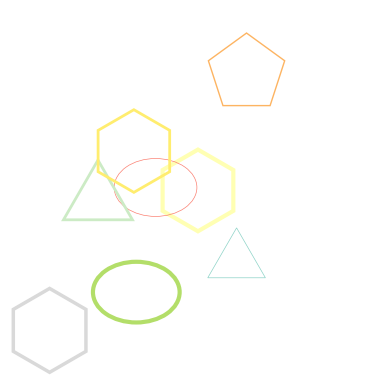[{"shape": "triangle", "thickness": 0.5, "radius": 0.43, "center": [0.614, 0.322]}, {"shape": "hexagon", "thickness": 3, "radius": 0.53, "center": [0.514, 0.505]}, {"shape": "oval", "thickness": 0.5, "radius": 0.54, "center": [0.404, 0.513]}, {"shape": "pentagon", "thickness": 1, "radius": 0.52, "center": [0.64, 0.81]}, {"shape": "oval", "thickness": 3, "radius": 0.56, "center": [0.354, 0.241]}, {"shape": "hexagon", "thickness": 2.5, "radius": 0.54, "center": [0.129, 0.142]}, {"shape": "triangle", "thickness": 2, "radius": 0.52, "center": [0.254, 0.481]}, {"shape": "hexagon", "thickness": 2, "radius": 0.54, "center": [0.348, 0.608]}]